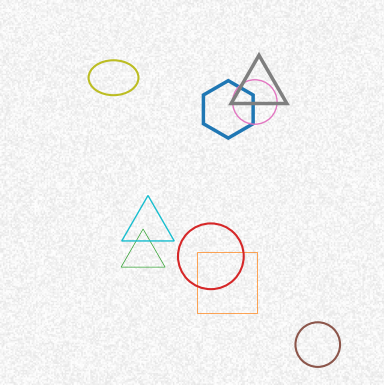[{"shape": "hexagon", "thickness": 2.5, "radius": 0.37, "center": [0.593, 0.716]}, {"shape": "square", "thickness": 0.5, "radius": 0.39, "center": [0.59, 0.266]}, {"shape": "triangle", "thickness": 0.5, "radius": 0.33, "center": [0.372, 0.339]}, {"shape": "circle", "thickness": 1.5, "radius": 0.43, "center": [0.548, 0.334]}, {"shape": "circle", "thickness": 1.5, "radius": 0.29, "center": [0.825, 0.105]}, {"shape": "circle", "thickness": 1, "radius": 0.29, "center": [0.662, 0.735]}, {"shape": "triangle", "thickness": 2.5, "radius": 0.42, "center": [0.673, 0.773]}, {"shape": "oval", "thickness": 1.5, "radius": 0.32, "center": [0.295, 0.798]}, {"shape": "triangle", "thickness": 1, "radius": 0.39, "center": [0.384, 0.414]}]